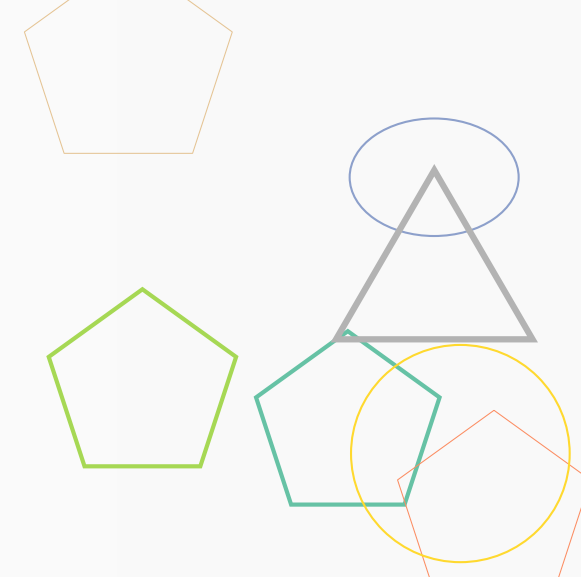[{"shape": "pentagon", "thickness": 2, "radius": 0.83, "center": [0.598, 0.26]}, {"shape": "pentagon", "thickness": 0.5, "radius": 0.87, "center": [0.85, 0.114]}, {"shape": "oval", "thickness": 1, "radius": 0.73, "center": [0.747, 0.692]}, {"shape": "pentagon", "thickness": 2, "radius": 0.85, "center": [0.245, 0.329]}, {"shape": "circle", "thickness": 1, "radius": 0.94, "center": [0.792, 0.214]}, {"shape": "pentagon", "thickness": 0.5, "radius": 0.94, "center": [0.221, 0.886]}, {"shape": "triangle", "thickness": 3, "radius": 0.98, "center": [0.747, 0.509]}]